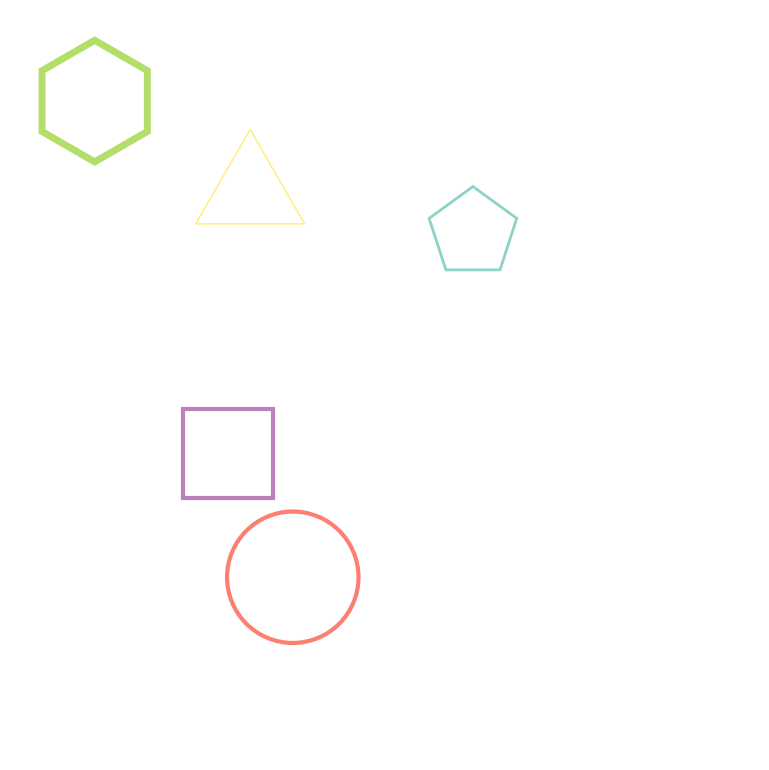[{"shape": "pentagon", "thickness": 1, "radius": 0.3, "center": [0.614, 0.698]}, {"shape": "circle", "thickness": 1.5, "radius": 0.43, "center": [0.38, 0.25]}, {"shape": "hexagon", "thickness": 2.5, "radius": 0.39, "center": [0.123, 0.869]}, {"shape": "square", "thickness": 1.5, "radius": 0.29, "center": [0.296, 0.411]}, {"shape": "triangle", "thickness": 0.5, "radius": 0.41, "center": [0.325, 0.75]}]